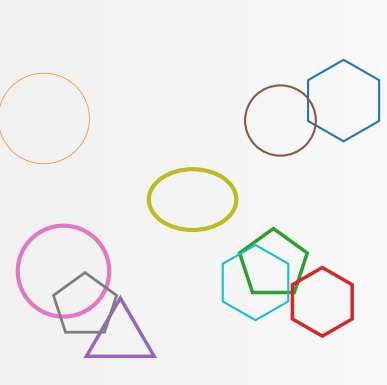[{"shape": "hexagon", "thickness": 1.5, "radius": 0.53, "center": [0.887, 0.739]}, {"shape": "circle", "thickness": 0.5, "radius": 0.59, "center": [0.113, 0.692]}, {"shape": "pentagon", "thickness": 2.5, "radius": 0.46, "center": [0.706, 0.315]}, {"shape": "hexagon", "thickness": 2.5, "radius": 0.45, "center": [0.832, 0.216]}, {"shape": "triangle", "thickness": 2.5, "radius": 0.5, "center": [0.31, 0.125]}, {"shape": "circle", "thickness": 1.5, "radius": 0.46, "center": [0.724, 0.687]}, {"shape": "circle", "thickness": 3, "radius": 0.59, "center": [0.164, 0.296]}, {"shape": "pentagon", "thickness": 2, "radius": 0.43, "center": [0.219, 0.206]}, {"shape": "oval", "thickness": 3, "radius": 0.56, "center": [0.497, 0.482]}, {"shape": "hexagon", "thickness": 1.5, "radius": 0.49, "center": [0.659, 0.266]}]